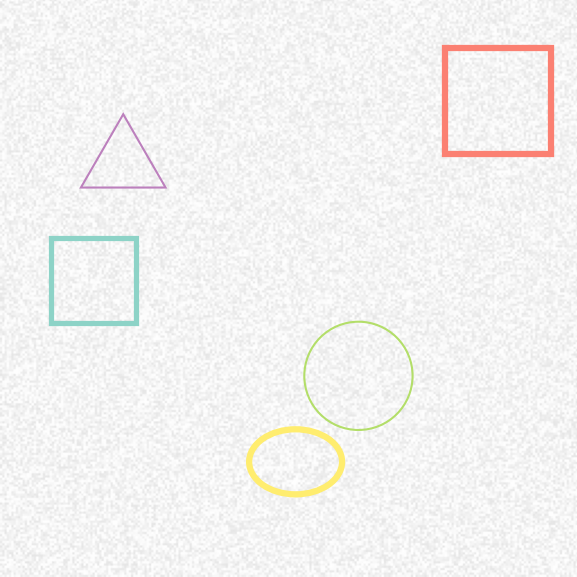[{"shape": "square", "thickness": 2.5, "radius": 0.37, "center": [0.162, 0.513]}, {"shape": "square", "thickness": 3, "radius": 0.46, "center": [0.862, 0.825]}, {"shape": "circle", "thickness": 1, "radius": 0.47, "center": [0.621, 0.348]}, {"shape": "triangle", "thickness": 1, "radius": 0.42, "center": [0.213, 0.717]}, {"shape": "oval", "thickness": 3, "radius": 0.4, "center": [0.512, 0.199]}]